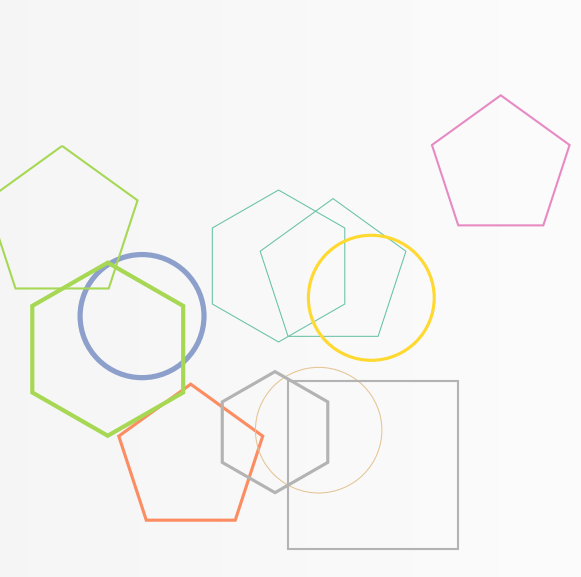[{"shape": "hexagon", "thickness": 0.5, "radius": 0.66, "center": [0.479, 0.539]}, {"shape": "pentagon", "thickness": 0.5, "radius": 0.66, "center": [0.573, 0.523]}, {"shape": "pentagon", "thickness": 1.5, "radius": 0.65, "center": [0.328, 0.204]}, {"shape": "circle", "thickness": 2.5, "radius": 0.53, "center": [0.244, 0.452]}, {"shape": "pentagon", "thickness": 1, "radius": 0.62, "center": [0.862, 0.71]}, {"shape": "pentagon", "thickness": 1, "radius": 0.68, "center": [0.107, 0.61]}, {"shape": "hexagon", "thickness": 2, "radius": 0.75, "center": [0.185, 0.394]}, {"shape": "circle", "thickness": 1.5, "radius": 0.54, "center": [0.639, 0.483]}, {"shape": "circle", "thickness": 0.5, "radius": 0.54, "center": [0.548, 0.254]}, {"shape": "square", "thickness": 1, "radius": 0.73, "center": [0.642, 0.194]}, {"shape": "hexagon", "thickness": 1.5, "radius": 0.52, "center": [0.473, 0.251]}]